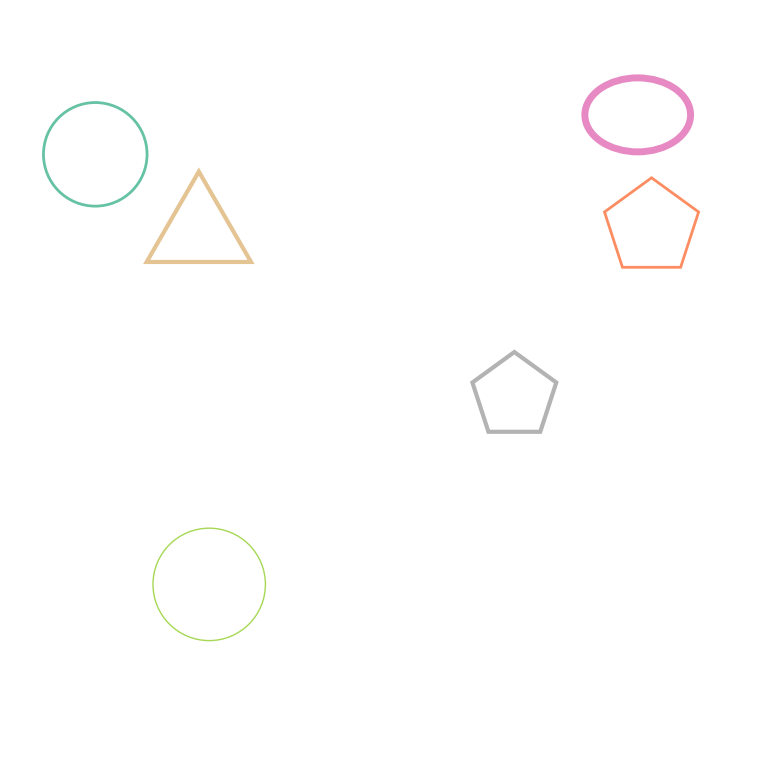[{"shape": "circle", "thickness": 1, "radius": 0.34, "center": [0.124, 0.8]}, {"shape": "pentagon", "thickness": 1, "radius": 0.32, "center": [0.846, 0.705]}, {"shape": "oval", "thickness": 2.5, "radius": 0.34, "center": [0.828, 0.851]}, {"shape": "circle", "thickness": 0.5, "radius": 0.37, "center": [0.272, 0.241]}, {"shape": "triangle", "thickness": 1.5, "radius": 0.39, "center": [0.258, 0.699]}, {"shape": "pentagon", "thickness": 1.5, "radius": 0.29, "center": [0.668, 0.486]}]